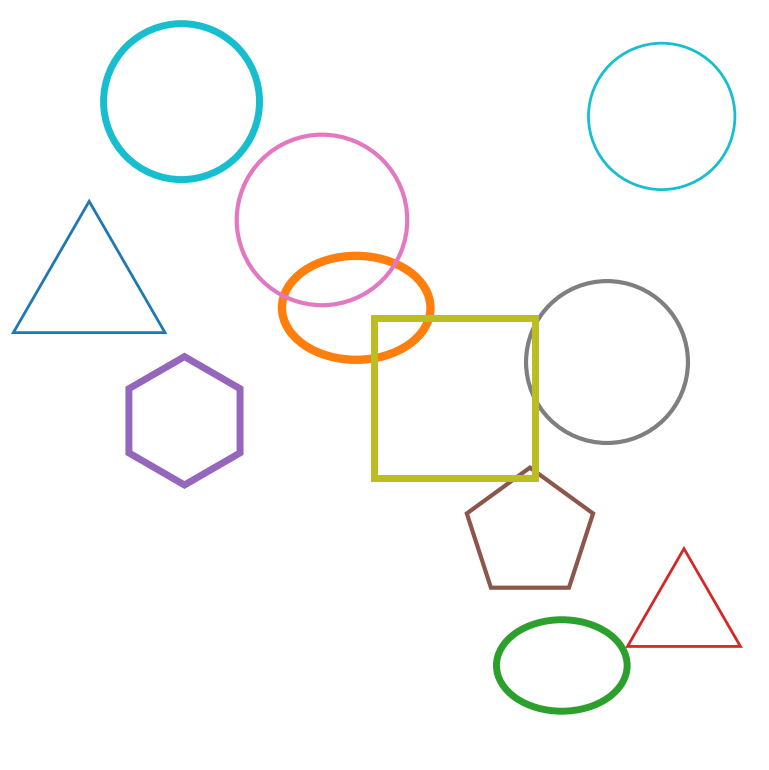[{"shape": "triangle", "thickness": 1, "radius": 0.57, "center": [0.116, 0.625]}, {"shape": "oval", "thickness": 3, "radius": 0.48, "center": [0.463, 0.6]}, {"shape": "oval", "thickness": 2.5, "radius": 0.42, "center": [0.73, 0.136]}, {"shape": "triangle", "thickness": 1, "radius": 0.42, "center": [0.888, 0.203]}, {"shape": "hexagon", "thickness": 2.5, "radius": 0.42, "center": [0.24, 0.453]}, {"shape": "pentagon", "thickness": 1.5, "radius": 0.43, "center": [0.688, 0.307]}, {"shape": "circle", "thickness": 1.5, "radius": 0.55, "center": [0.418, 0.714]}, {"shape": "circle", "thickness": 1.5, "radius": 0.53, "center": [0.788, 0.53]}, {"shape": "square", "thickness": 2.5, "radius": 0.52, "center": [0.59, 0.483]}, {"shape": "circle", "thickness": 1, "radius": 0.48, "center": [0.859, 0.849]}, {"shape": "circle", "thickness": 2.5, "radius": 0.51, "center": [0.236, 0.868]}]